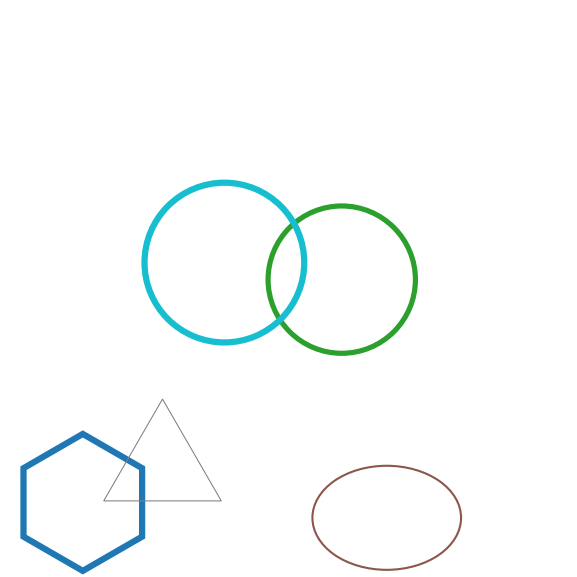[{"shape": "hexagon", "thickness": 3, "radius": 0.59, "center": [0.143, 0.129]}, {"shape": "circle", "thickness": 2.5, "radius": 0.64, "center": [0.592, 0.515]}, {"shape": "oval", "thickness": 1, "radius": 0.64, "center": [0.67, 0.103]}, {"shape": "triangle", "thickness": 0.5, "radius": 0.59, "center": [0.281, 0.191]}, {"shape": "circle", "thickness": 3, "radius": 0.69, "center": [0.389, 0.544]}]